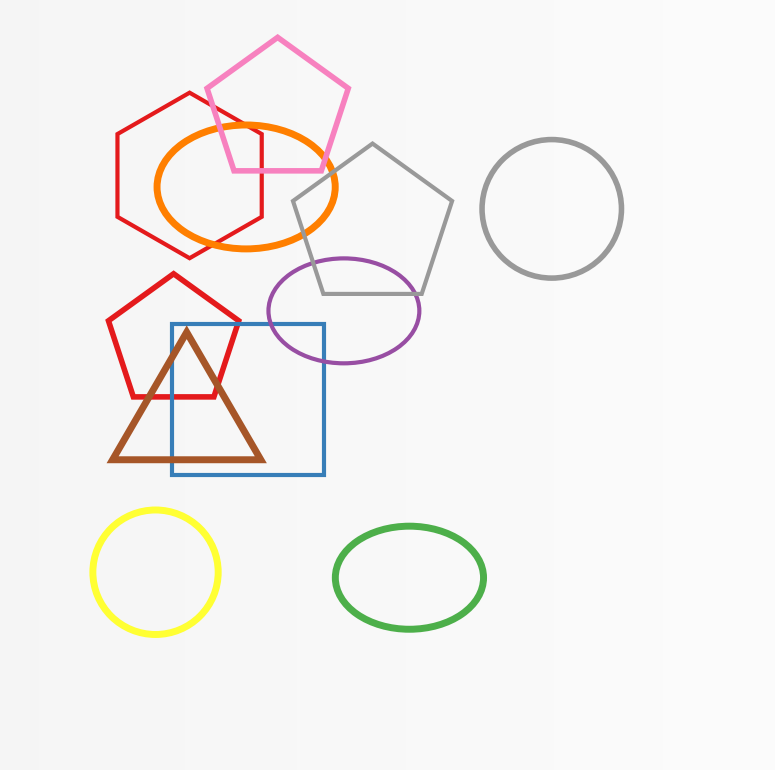[{"shape": "hexagon", "thickness": 1.5, "radius": 0.54, "center": [0.245, 0.772]}, {"shape": "pentagon", "thickness": 2, "radius": 0.44, "center": [0.224, 0.556]}, {"shape": "square", "thickness": 1.5, "radius": 0.49, "center": [0.32, 0.481]}, {"shape": "oval", "thickness": 2.5, "radius": 0.48, "center": [0.528, 0.25]}, {"shape": "oval", "thickness": 1.5, "radius": 0.49, "center": [0.444, 0.596]}, {"shape": "oval", "thickness": 2.5, "radius": 0.57, "center": [0.318, 0.757]}, {"shape": "circle", "thickness": 2.5, "radius": 0.4, "center": [0.201, 0.257]}, {"shape": "triangle", "thickness": 2.5, "radius": 0.55, "center": [0.241, 0.458]}, {"shape": "pentagon", "thickness": 2, "radius": 0.48, "center": [0.358, 0.856]}, {"shape": "circle", "thickness": 2, "radius": 0.45, "center": [0.712, 0.729]}, {"shape": "pentagon", "thickness": 1.5, "radius": 0.54, "center": [0.481, 0.706]}]